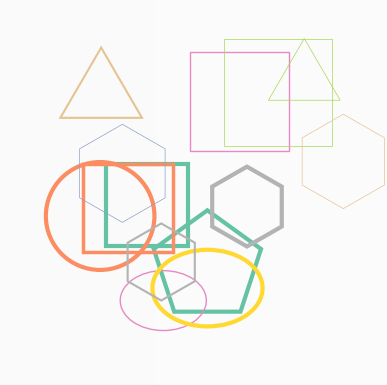[{"shape": "pentagon", "thickness": 3, "radius": 0.73, "center": [0.535, 0.308]}, {"shape": "square", "thickness": 3, "radius": 0.53, "center": [0.379, 0.467]}, {"shape": "square", "thickness": 2.5, "radius": 0.58, "center": [0.33, 0.46]}, {"shape": "circle", "thickness": 3, "radius": 0.7, "center": [0.258, 0.439]}, {"shape": "hexagon", "thickness": 0.5, "radius": 0.64, "center": [0.316, 0.55]}, {"shape": "oval", "thickness": 1, "radius": 0.56, "center": [0.421, 0.219]}, {"shape": "square", "thickness": 1, "radius": 0.64, "center": [0.619, 0.736]}, {"shape": "square", "thickness": 0.5, "radius": 0.69, "center": [0.717, 0.759]}, {"shape": "triangle", "thickness": 0.5, "radius": 0.53, "center": [0.785, 0.793]}, {"shape": "oval", "thickness": 3, "radius": 0.71, "center": [0.536, 0.252]}, {"shape": "hexagon", "thickness": 0.5, "radius": 0.61, "center": [0.886, 0.581]}, {"shape": "triangle", "thickness": 1.5, "radius": 0.61, "center": [0.261, 0.755]}, {"shape": "hexagon", "thickness": 1.5, "radius": 0.5, "center": [0.416, 0.32]}, {"shape": "hexagon", "thickness": 3, "radius": 0.52, "center": [0.637, 0.463]}]